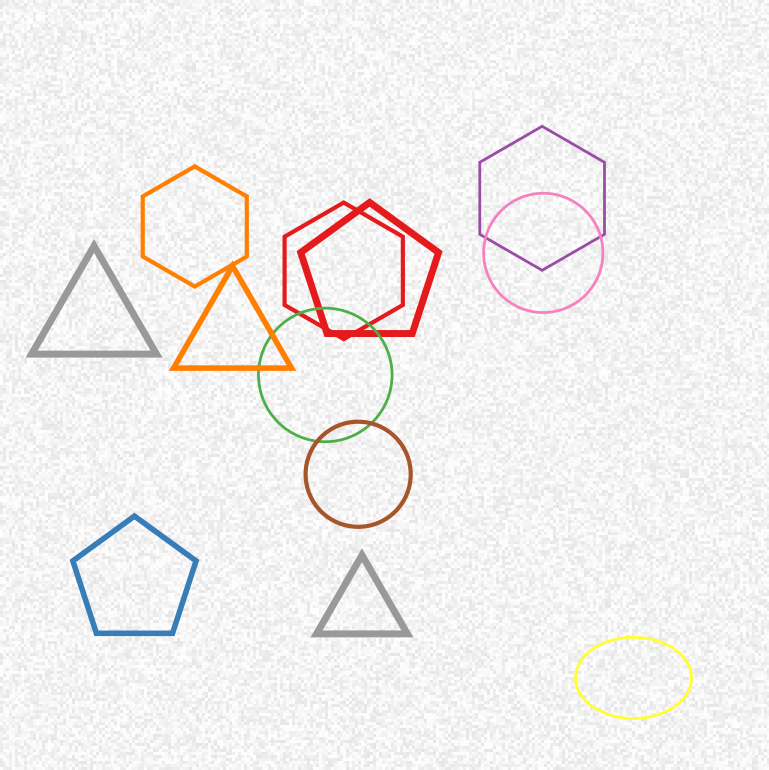[{"shape": "hexagon", "thickness": 1.5, "radius": 0.44, "center": [0.446, 0.648]}, {"shape": "pentagon", "thickness": 2.5, "radius": 0.47, "center": [0.48, 0.643]}, {"shape": "pentagon", "thickness": 2, "radius": 0.42, "center": [0.175, 0.246]}, {"shape": "circle", "thickness": 1, "radius": 0.43, "center": [0.422, 0.513]}, {"shape": "hexagon", "thickness": 1, "radius": 0.47, "center": [0.704, 0.742]}, {"shape": "triangle", "thickness": 2, "radius": 0.44, "center": [0.302, 0.566]}, {"shape": "hexagon", "thickness": 1.5, "radius": 0.39, "center": [0.253, 0.706]}, {"shape": "oval", "thickness": 1, "radius": 0.38, "center": [0.823, 0.12]}, {"shape": "circle", "thickness": 1.5, "radius": 0.34, "center": [0.465, 0.384]}, {"shape": "circle", "thickness": 1, "radius": 0.39, "center": [0.706, 0.672]}, {"shape": "triangle", "thickness": 2.5, "radius": 0.47, "center": [0.122, 0.587]}, {"shape": "triangle", "thickness": 2.5, "radius": 0.34, "center": [0.47, 0.211]}]